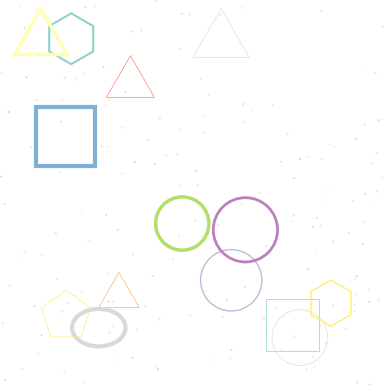[{"shape": "square", "thickness": 0.5, "radius": 0.34, "center": [0.759, 0.155]}, {"shape": "hexagon", "thickness": 1.5, "radius": 0.33, "center": [0.185, 0.899]}, {"shape": "triangle", "thickness": 2.5, "radius": 0.4, "center": [0.106, 0.898]}, {"shape": "circle", "thickness": 1, "radius": 0.4, "center": [0.601, 0.272]}, {"shape": "triangle", "thickness": 0.5, "radius": 0.36, "center": [0.339, 0.783]}, {"shape": "square", "thickness": 3, "radius": 0.38, "center": [0.17, 0.645]}, {"shape": "triangle", "thickness": 0.5, "radius": 0.31, "center": [0.309, 0.231]}, {"shape": "circle", "thickness": 2.5, "radius": 0.35, "center": [0.473, 0.419]}, {"shape": "triangle", "thickness": 0.5, "radius": 0.42, "center": [0.574, 0.893]}, {"shape": "oval", "thickness": 3, "radius": 0.35, "center": [0.257, 0.149]}, {"shape": "circle", "thickness": 2, "radius": 0.42, "center": [0.637, 0.403]}, {"shape": "circle", "thickness": 0.5, "radius": 0.36, "center": [0.779, 0.123]}, {"shape": "hexagon", "thickness": 1, "radius": 0.3, "center": [0.859, 0.213]}, {"shape": "pentagon", "thickness": 0.5, "radius": 0.34, "center": [0.171, 0.179]}]